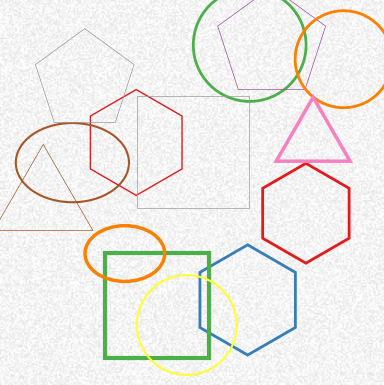[{"shape": "hexagon", "thickness": 2, "radius": 0.65, "center": [0.795, 0.446]}, {"shape": "hexagon", "thickness": 1, "radius": 0.69, "center": [0.354, 0.63]}, {"shape": "hexagon", "thickness": 2, "radius": 0.72, "center": [0.643, 0.221]}, {"shape": "square", "thickness": 3, "radius": 0.68, "center": [0.408, 0.206]}, {"shape": "circle", "thickness": 2, "radius": 0.73, "center": [0.649, 0.883]}, {"shape": "pentagon", "thickness": 0.5, "radius": 0.74, "center": [0.706, 0.887]}, {"shape": "circle", "thickness": 2, "radius": 0.63, "center": [0.893, 0.846]}, {"shape": "oval", "thickness": 2.5, "radius": 0.52, "center": [0.324, 0.341]}, {"shape": "circle", "thickness": 1.5, "radius": 0.65, "center": [0.485, 0.156]}, {"shape": "triangle", "thickness": 0.5, "radius": 0.75, "center": [0.112, 0.476]}, {"shape": "oval", "thickness": 1.5, "radius": 0.73, "center": [0.188, 0.578]}, {"shape": "triangle", "thickness": 2.5, "radius": 0.55, "center": [0.813, 0.637]}, {"shape": "pentagon", "thickness": 0.5, "radius": 0.67, "center": [0.22, 0.791]}, {"shape": "square", "thickness": 0.5, "radius": 0.72, "center": [0.501, 0.605]}]